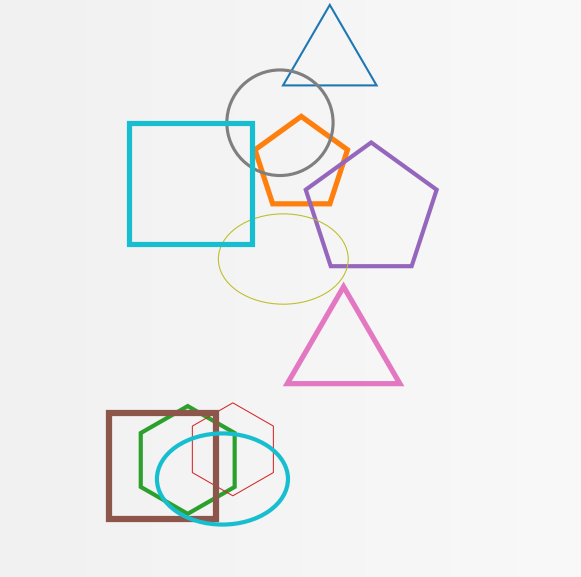[{"shape": "triangle", "thickness": 1, "radius": 0.46, "center": [0.567, 0.898]}, {"shape": "pentagon", "thickness": 2.5, "radius": 0.42, "center": [0.518, 0.714]}, {"shape": "hexagon", "thickness": 2, "radius": 0.47, "center": [0.323, 0.203]}, {"shape": "hexagon", "thickness": 0.5, "radius": 0.4, "center": [0.401, 0.221]}, {"shape": "pentagon", "thickness": 2, "radius": 0.59, "center": [0.639, 0.634]}, {"shape": "square", "thickness": 3, "radius": 0.46, "center": [0.279, 0.192]}, {"shape": "triangle", "thickness": 2.5, "radius": 0.56, "center": [0.591, 0.391]}, {"shape": "circle", "thickness": 1.5, "radius": 0.46, "center": [0.482, 0.787]}, {"shape": "oval", "thickness": 0.5, "radius": 0.56, "center": [0.487, 0.551]}, {"shape": "oval", "thickness": 2, "radius": 0.56, "center": [0.383, 0.17]}, {"shape": "square", "thickness": 2.5, "radius": 0.53, "center": [0.327, 0.681]}]